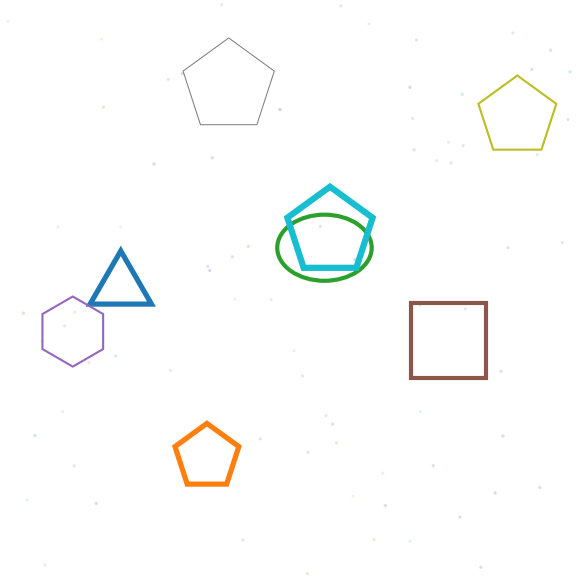[{"shape": "triangle", "thickness": 2.5, "radius": 0.31, "center": [0.209, 0.503]}, {"shape": "pentagon", "thickness": 2.5, "radius": 0.29, "center": [0.358, 0.208]}, {"shape": "oval", "thickness": 2, "radius": 0.41, "center": [0.562, 0.57]}, {"shape": "hexagon", "thickness": 1, "radius": 0.3, "center": [0.126, 0.425]}, {"shape": "square", "thickness": 2, "radius": 0.32, "center": [0.776, 0.409]}, {"shape": "pentagon", "thickness": 0.5, "radius": 0.42, "center": [0.396, 0.85]}, {"shape": "pentagon", "thickness": 1, "radius": 0.35, "center": [0.896, 0.797]}, {"shape": "pentagon", "thickness": 3, "radius": 0.39, "center": [0.571, 0.598]}]